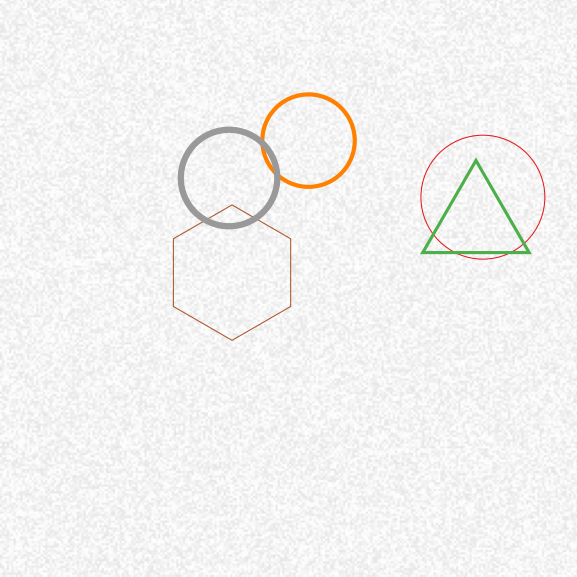[{"shape": "circle", "thickness": 0.5, "radius": 0.54, "center": [0.836, 0.658]}, {"shape": "triangle", "thickness": 1.5, "radius": 0.53, "center": [0.824, 0.615]}, {"shape": "circle", "thickness": 2, "radius": 0.4, "center": [0.534, 0.756]}, {"shape": "hexagon", "thickness": 0.5, "radius": 0.59, "center": [0.402, 0.527]}, {"shape": "circle", "thickness": 3, "radius": 0.42, "center": [0.397, 0.691]}]